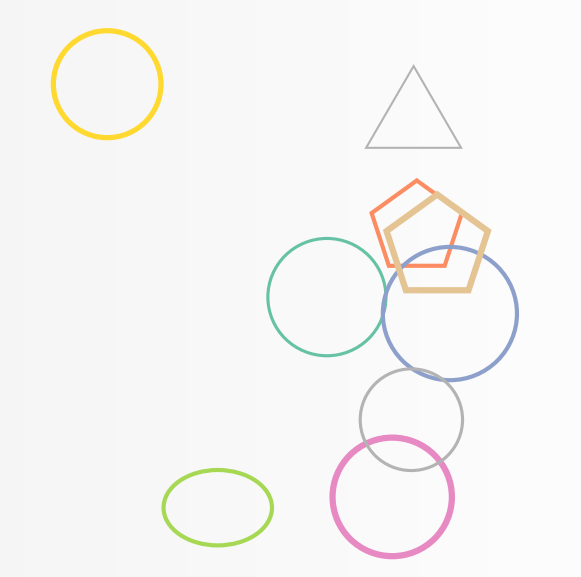[{"shape": "circle", "thickness": 1.5, "radius": 0.51, "center": [0.562, 0.485]}, {"shape": "pentagon", "thickness": 2, "radius": 0.41, "center": [0.717, 0.605]}, {"shape": "circle", "thickness": 2, "radius": 0.58, "center": [0.774, 0.456]}, {"shape": "circle", "thickness": 3, "radius": 0.51, "center": [0.675, 0.139]}, {"shape": "oval", "thickness": 2, "radius": 0.47, "center": [0.375, 0.12]}, {"shape": "circle", "thickness": 2.5, "radius": 0.46, "center": [0.184, 0.853]}, {"shape": "pentagon", "thickness": 3, "radius": 0.46, "center": [0.752, 0.571]}, {"shape": "triangle", "thickness": 1, "radius": 0.47, "center": [0.712, 0.79]}, {"shape": "circle", "thickness": 1.5, "radius": 0.44, "center": [0.708, 0.272]}]